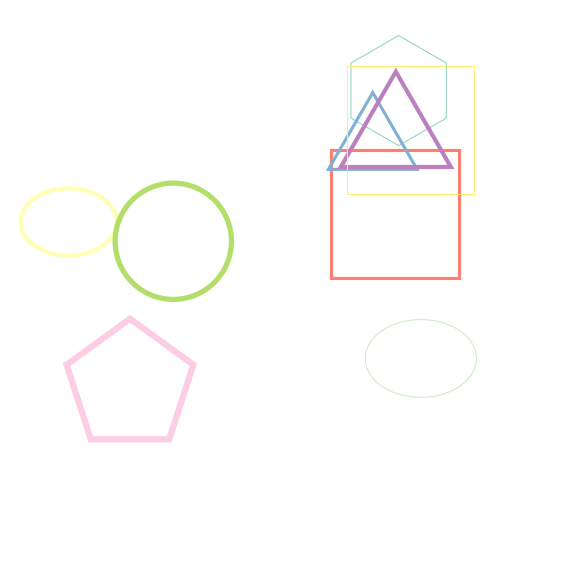[{"shape": "hexagon", "thickness": 0.5, "radius": 0.48, "center": [0.69, 0.842]}, {"shape": "oval", "thickness": 2, "radius": 0.42, "center": [0.119, 0.615]}, {"shape": "square", "thickness": 1.5, "radius": 0.55, "center": [0.684, 0.629]}, {"shape": "triangle", "thickness": 1.5, "radius": 0.44, "center": [0.645, 0.75]}, {"shape": "circle", "thickness": 2.5, "radius": 0.5, "center": [0.3, 0.581]}, {"shape": "pentagon", "thickness": 3, "radius": 0.58, "center": [0.225, 0.332]}, {"shape": "triangle", "thickness": 2, "radius": 0.55, "center": [0.685, 0.765]}, {"shape": "oval", "thickness": 0.5, "radius": 0.48, "center": [0.729, 0.378]}, {"shape": "square", "thickness": 0.5, "radius": 0.55, "center": [0.711, 0.775]}]